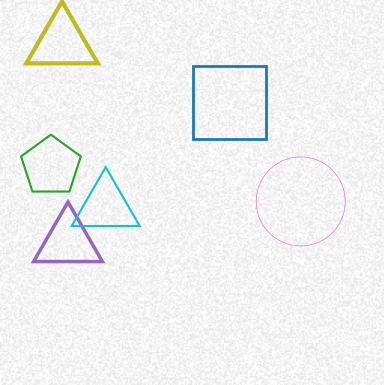[{"shape": "square", "thickness": 2, "radius": 0.47, "center": [0.595, 0.734]}, {"shape": "pentagon", "thickness": 1.5, "radius": 0.41, "center": [0.132, 0.569]}, {"shape": "triangle", "thickness": 2.5, "radius": 0.52, "center": [0.177, 0.372]}, {"shape": "circle", "thickness": 0.5, "radius": 0.58, "center": [0.781, 0.477]}, {"shape": "triangle", "thickness": 3, "radius": 0.54, "center": [0.161, 0.889]}, {"shape": "triangle", "thickness": 1.5, "radius": 0.51, "center": [0.275, 0.464]}]